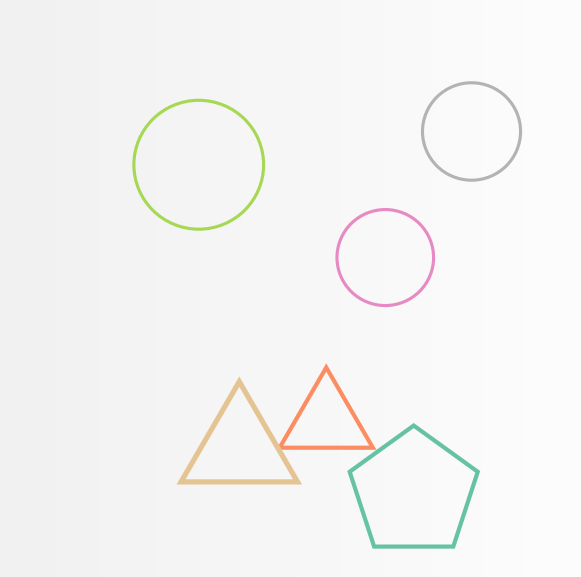[{"shape": "pentagon", "thickness": 2, "radius": 0.58, "center": [0.712, 0.146]}, {"shape": "triangle", "thickness": 2, "radius": 0.46, "center": [0.561, 0.27]}, {"shape": "circle", "thickness": 1.5, "radius": 0.42, "center": [0.663, 0.553]}, {"shape": "circle", "thickness": 1.5, "radius": 0.56, "center": [0.342, 0.714]}, {"shape": "triangle", "thickness": 2.5, "radius": 0.58, "center": [0.412, 0.223]}, {"shape": "circle", "thickness": 1.5, "radius": 0.42, "center": [0.811, 0.771]}]